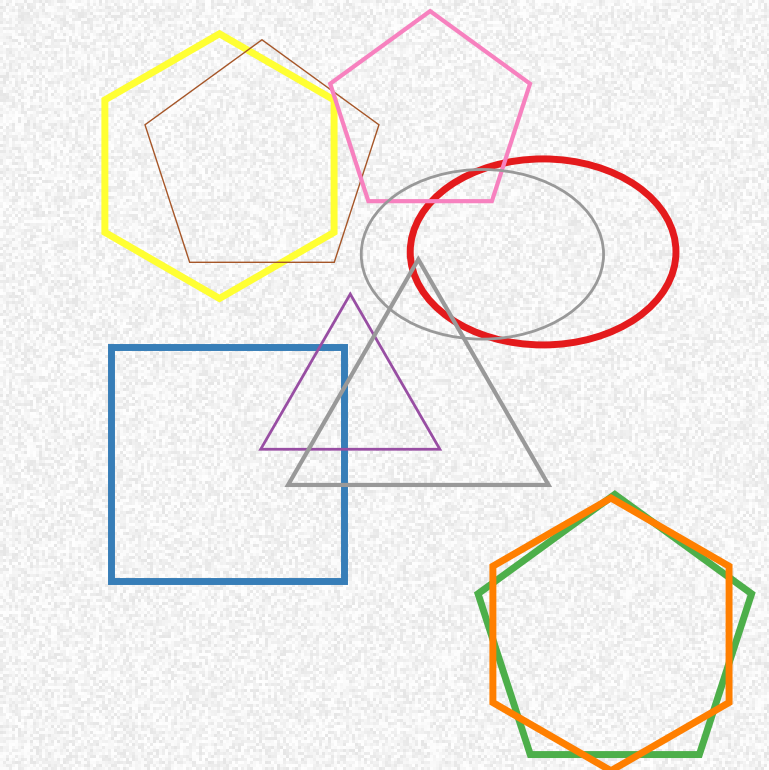[{"shape": "oval", "thickness": 2.5, "radius": 0.86, "center": [0.705, 0.673]}, {"shape": "square", "thickness": 2.5, "radius": 0.76, "center": [0.295, 0.397]}, {"shape": "pentagon", "thickness": 2.5, "radius": 0.93, "center": [0.798, 0.171]}, {"shape": "triangle", "thickness": 1, "radius": 0.67, "center": [0.455, 0.484]}, {"shape": "hexagon", "thickness": 2.5, "radius": 0.89, "center": [0.793, 0.176]}, {"shape": "hexagon", "thickness": 2.5, "radius": 0.86, "center": [0.285, 0.784]}, {"shape": "pentagon", "thickness": 0.5, "radius": 0.8, "center": [0.34, 0.789]}, {"shape": "pentagon", "thickness": 1.5, "radius": 0.68, "center": [0.559, 0.849]}, {"shape": "oval", "thickness": 1, "radius": 0.79, "center": [0.626, 0.67]}, {"shape": "triangle", "thickness": 1.5, "radius": 0.98, "center": [0.543, 0.468]}]